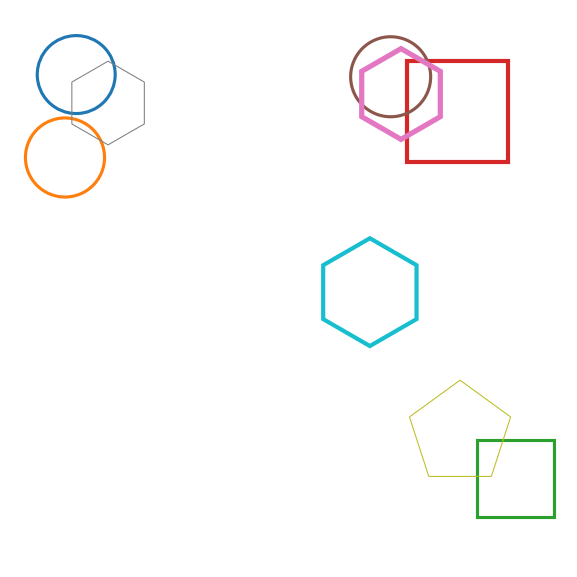[{"shape": "circle", "thickness": 1.5, "radius": 0.34, "center": [0.132, 0.87]}, {"shape": "circle", "thickness": 1.5, "radius": 0.34, "center": [0.113, 0.726]}, {"shape": "square", "thickness": 1.5, "radius": 0.34, "center": [0.892, 0.17]}, {"shape": "square", "thickness": 2, "radius": 0.44, "center": [0.793, 0.806]}, {"shape": "circle", "thickness": 1.5, "radius": 0.35, "center": [0.676, 0.866]}, {"shape": "hexagon", "thickness": 2.5, "radius": 0.39, "center": [0.694, 0.836]}, {"shape": "hexagon", "thickness": 0.5, "radius": 0.36, "center": [0.187, 0.821]}, {"shape": "pentagon", "thickness": 0.5, "radius": 0.46, "center": [0.797, 0.249]}, {"shape": "hexagon", "thickness": 2, "radius": 0.47, "center": [0.64, 0.493]}]